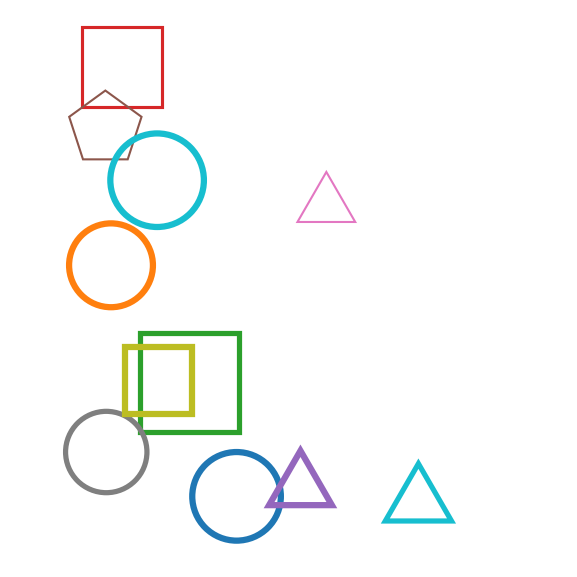[{"shape": "circle", "thickness": 3, "radius": 0.38, "center": [0.41, 0.14]}, {"shape": "circle", "thickness": 3, "radius": 0.36, "center": [0.192, 0.54]}, {"shape": "square", "thickness": 2.5, "radius": 0.43, "center": [0.328, 0.337]}, {"shape": "square", "thickness": 1.5, "radius": 0.35, "center": [0.211, 0.883]}, {"shape": "triangle", "thickness": 3, "radius": 0.31, "center": [0.52, 0.156]}, {"shape": "pentagon", "thickness": 1, "radius": 0.33, "center": [0.182, 0.776]}, {"shape": "triangle", "thickness": 1, "radius": 0.29, "center": [0.565, 0.644]}, {"shape": "circle", "thickness": 2.5, "radius": 0.35, "center": [0.184, 0.216]}, {"shape": "square", "thickness": 3, "radius": 0.29, "center": [0.274, 0.34]}, {"shape": "triangle", "thickness": 2.5, "radius": 0.33, "center": [0.725, 0.13]}, {"shape": "circle", "thickness": 3, "radius": 0.41, "center": [0.272, 0.687]}]